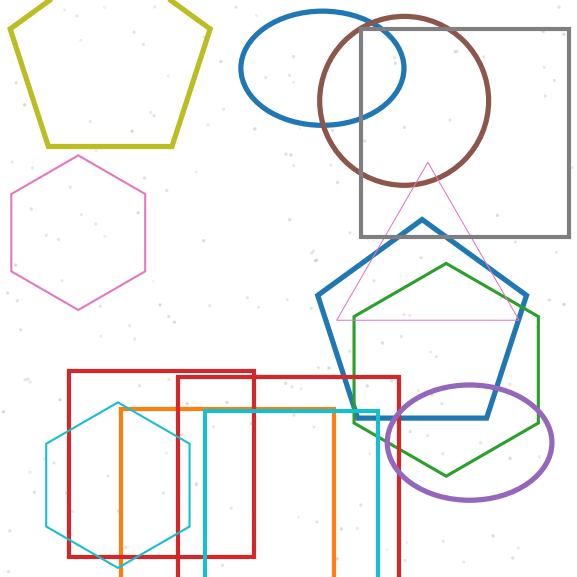[{"shape": "pentagon", "thickness": 2.5, "radius": 0.95, "center": [0.731, 0.429]}, {"shape": "oval", "thickness": 2.5, "radius": 0.71, "center": [0.558, 0.881]}, {"shape": "square", "thickness": 2, "radius": 0.92, "center": [0.394, 0.107]}, {"shape": "hexagon", "thickness": 1.5, "radius": 0.92, "center": [0.773, 0.359]}, {"shape": "square", "thickness": 2, "radius": 0.96, "center": [0.5, 0.154]}, {"shape": "square", "thickness": 2, "radius": 0.8, "center": [0.28, 0.196]}, {"shape": "oval", "thickness": 2.5, "radius": 0.71, "center": [0.813, 0.233]}, {"shape": "circle", "thickness": 2.5, "radius": 0.73, "center": [0.7, 0.825]}, {"shape": "hexagon", "thickness": 1, "radius": 0.67, "center": [0.136, 0.596]}, {"shape": "triangle", "thickness": 0.5, "radius": 0.91, "center": [0.741, 0.536]}, {"shape": "square", "thickness": 2, "radius": 0.9, "center": [0.805, 0.769]}, {"shape": "pentagon", "thickness": 2.5, "radius": 0.91, "center": [0.191, 0.893]}, {"shape": "square", "thickness": 2, "radius": 0.75, "center": [0.505, 0.137]}, {"shape": "hexagon", "thickness": 1, "radius": 0.72, "center": [0.204, 0.159]}]